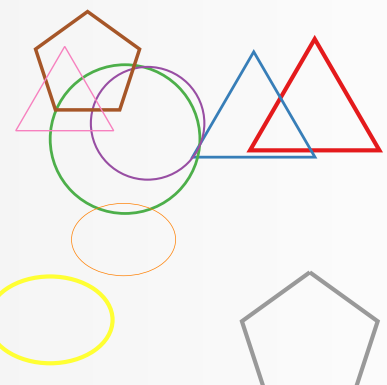[{"shape": "triangle", "thickness": 3, "radius": 0.96, "center": [0.812, 0.706]}, {"shape": "triangle", "thickness": 2, "radius": 0.91, "center": [0.655, 0.683]}, {"shape": "circle", "thickness": 2, "radius": 0.97, "center": [0.323, 0.639]}, {"shape": "circle", "thickness": 1.5, "radius": 0.73, "center": [0.381, 0.68]}, {"shape": "oval", "thickness": 0.5, "radius": 0.67, "center": [0.319, 0.378]}, {"shape": "oval", "thickness": 3, "radius": 0.81, "center": [0.129, 0.169]}, {"shape": "pentagon", "thickness": 2.5, "radius": 0.71, "center": [0.226, 0.829]}, {"shape": "triangle", "thickness": 1, "radius": 0.73, "center": [0.167, 0.733]}, {"shape": "pentagon", "thickness": 3, "radius": 0.92, "center": [0.799, 0.109]}]